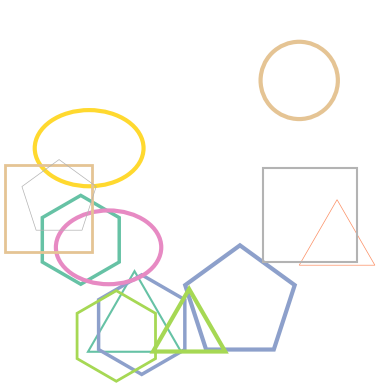[{"shape": "hexagon", "thickness": 2.5, "radius": 0.58, "center": [0.21, 0.377]}, {"shape": "triangle", "thickness": 1.5, "radius": 0.7, "center": [0.349, 0.156]}, {"shape": "triangle", "thickness": 0.5, "radius": 0.57, "center": [0.875, 0.368]}, {"shape": "pentagon", "thickness": 3, "radius": 0.75, "center": [0.623, 0.213]}, {"shape": "hexagon", "thickness": 2.5, "radius": 0.65, "center": [0.368, 0.157]}, {"shape": "oval", "thickness": 3, "radius": 0.68, "center": [0.282, 0.358]}, {"shape": "triangle", "thickness": 3, "radius": 0.54, "center": [0.491, 0.141]}, {"shape": "hexagon", "thickness": 2, "radius": 0.59, "center": [0.302, 0.127]}, {"shape": "oval", "thickness": 3, "radius": 0.71, "center": [0.232, 0.615]}, {"shape": "square", "thickness": 2, "radius": 0.57, "center": [0.125, 0.458]}, {"shape": "circle", "thickness": 3, "radius": 0.5, "center": [0.777, 0.791]}, {"shape": "pentagon", "thickness": 0.5, "radius": 0.51, "center": [0.153, 0.484]}, {"shape": "square", "thickness": 1.5, "radius": 0.61, "center": [0.806, 0.441]}]